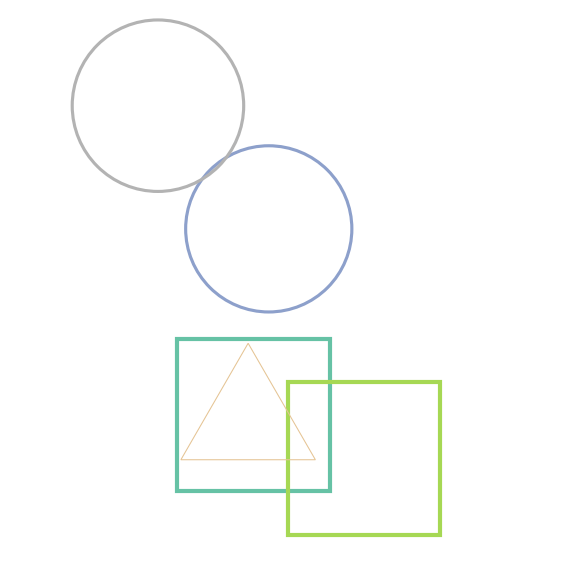[{"shape": "square", "thickness": 2, "radius": 0.66, "center": [0.439, 0.281]}, {"shape": "circle", "thickness": 1.5, "radius": 0.72, "center": [0.465, 0.603]}, {"shape": "square", "thickness": 2, "radius": 0.66, "center": [0.63, 0.205]}, {"shape": "triangle", "thickness": 0.5, "radius": 0.67, "center": [0.43, 0.27]}, {"shape": "circle", "thickness": 1.5, "radius": 0.74, "center": [0.274, 0.816]}]